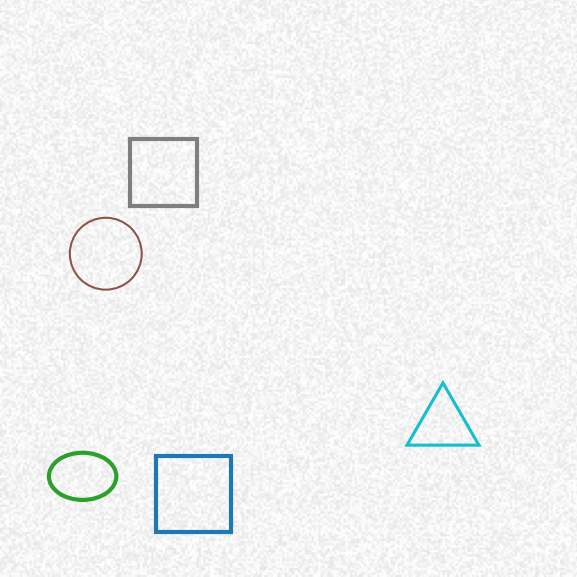[{"shape": "square", "thickness": 2, "radius": 0.33, "center": [0.335, 0.144]}, {"shape": "oval", "thickness": 2, "radius": 0.29, "center": [0.143, 0.174]}, {"shape": "circle", "thickness": 1, "radius": 0.31, "center": [0.183, 0.56]}, {"shape": "square", "thickness": 2, "radius": 0.29, "center": [0.283, 0.7]}, {"shape": "triangle", "thickness": 1.5, "radius": 0.36, "center": [0.767, 0.264]}]